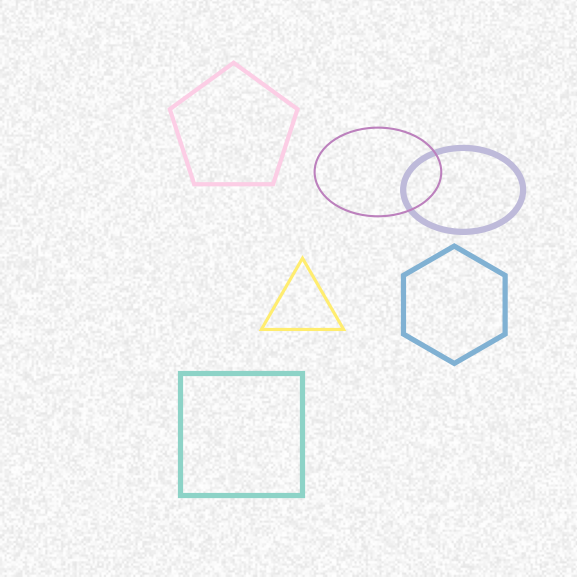[{"shape": "square", "thickness": 2.5, "radius": 0.53, "center": [0.417, 0.248]}, {"shape": "oval", "thickness": 3, "radius": 0.52, "center": [0.802, 0.67]}, {"shape": "hexagon", "thickness": 2.5, "radius": 0.51, "center": [0.787, 0.471]}, {"shape": "pentagon", "thickness": 2, "radius": 0.58, "center": [0.405, 0.774]}, {"shape": "oval", "thickness": 1, "radius": 0.55, "center": [0.654, 0.701]}, {"shape": "triangle", "thickness": 1.5, "radius": 0.41, "center": [0.524, 0.47]}]